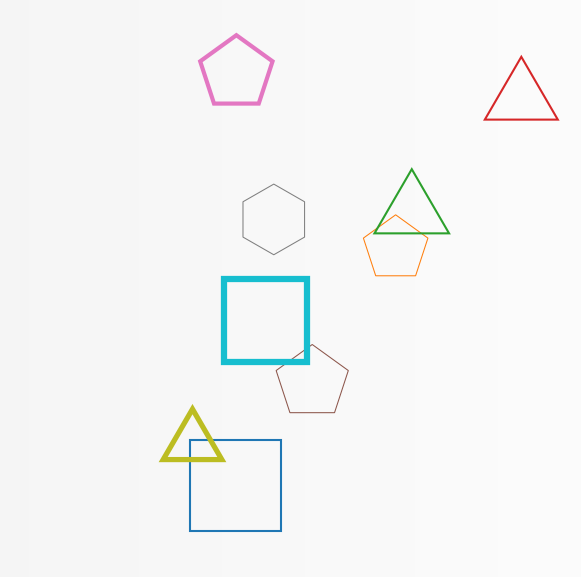[{"shape": "square", "thickness": 1, "radius": 0.39, "center": [0.405, 0.158]}, {"shape": "pentagon", "thickness": 0.5, "radius": 0.29, "center": [0.681, 0.569]}, {"shape": "triangle", "thickness": 1, "radius": 0.37, "center": [0.708, 0.632]}, {"shape": "triangle", "thickness": 1, "radius": 0.36, "center": [0.897, 0.828]}, {"shape": "pentagon", "thickness": 0.5, "radius": 0.33, "center": [0.537, 0.337]}, {"shape": "pentagon", "thickness": 2, "radius": 0.33, "center": [0.407, 0.873]}, {"shape": "hexagon", "thickness": 0.5, "radius": 0.31, "center": [0.471, 0.619]}, {"shape": "triangle", "thickness": 2.5, "radius": 0.29, "center": [0.331, 0.232]}, {"shape": "square", "thickness": 3, "radius": 0.36, "center": [0.457, 0.443]}]